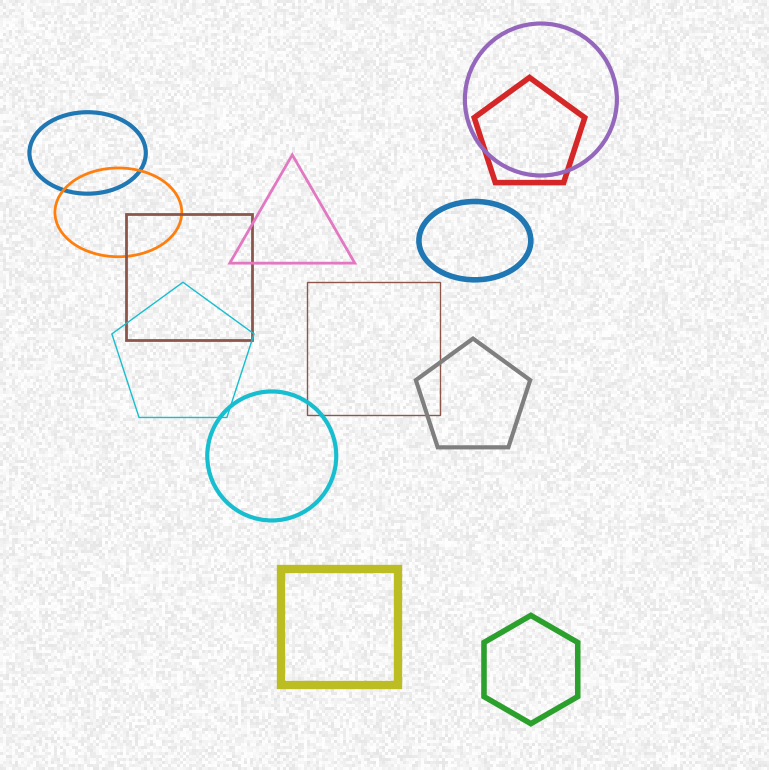[{"shape": "oval", "thickness": 1.5, "radius": 0.38, "center": [0.114, 0.801]}, {"shape": "oval", "thickness": 2, "radius": 0.36, "center": [0.617, 0.687]}, {"shape": "oval", "thickness": 1, "radius": 0.41, "center": [0.154, 0.724]}, {"shape": "hexagon", "thickness": 2, "radius": 0.35, "center": [0.689, 0.13]}, {"shape": "pentagon", "thickness": 2, "radius": 0.38, "center": [0.688, 0.824]}, {"shape": "circle", "thickness": 1.5, "radius": 0.49, "center": [0.702, 0.871]}, {"shape": "square", "thickness": 1, "radius": 0.41, "center": [0.246, 0.64]}, {"shape": "square", "thickness": 0.5, "radius": 0.43, "center": [0.486, 0.548]}, {"shape": "triangle", "thickness": 1, "radius": 0.47, "center": [0.38, 0.705]}, {"shape": "pentagon", "thickness": 1.5, "radius": 0.39, "center": [0.614, 0.482]}, {"shape": "square", "thickness": 3, "radius": 0.38, "center": [0.441, 0.185]}, {"shape": "pentagon", "thickness": 0.5, "radius": 0.49, "center": [0.238, 0.536]}, {"shape": "circle", "thickness": 1.5, "radius": 0.42, "center": [0.353, 0.408]}]